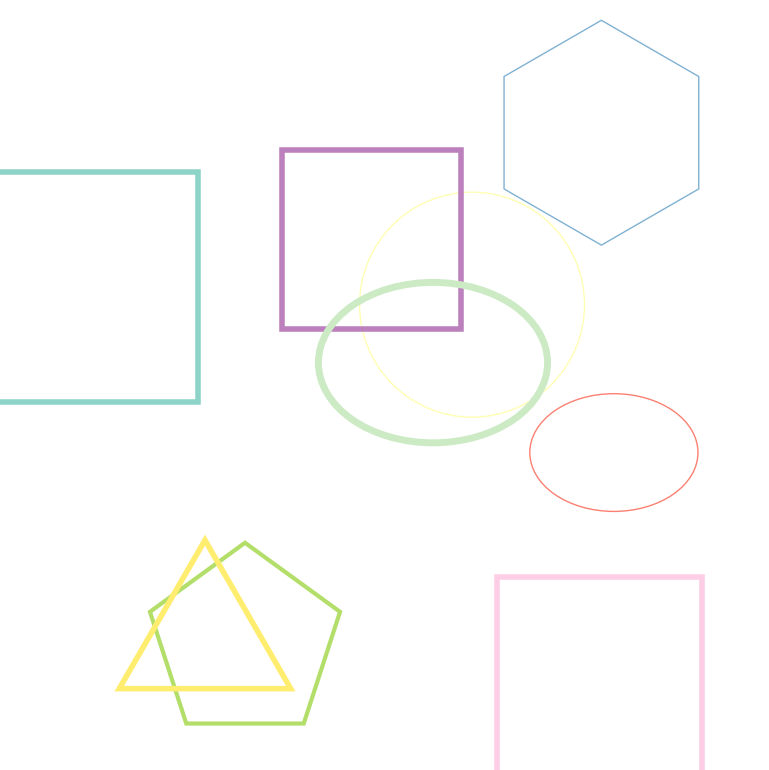[{"shape": "square", "thickness": 2, "radius": 0.75, "center": [0.108, 0.628]}, {"shape": "circle", "thickness": 0.5, "radius": 0.73, "center": [0.613, 0.604]}, {"shape": "oval", "thickness": 0.5, "radius": 0.55, "center": [0.797, 0.412]}, {"shape": "hexagon", "thickness": 0.5, "radius": 0.73, "center": [0.781, 0.828]}, {"shape": "pentagon", "thickness": 1.5, "radius": 0.65, "center": [0.318, 0.165]}, {"shape": "square", "thickness": 2, "radius": 0.66, "center": [0.779, 0.117]}, {"shape": "square", "thickness": 2, "radius": 0.58, "center": [0.482, 0.688]}, {"shape": "oval", "thickness": 2.5, "radius": 0.74, "center": [0.562, 0.529]}, {"shape": "triangle", "thickness": 2, "radius": 0.64, "center": [0.266, 0.17]}]